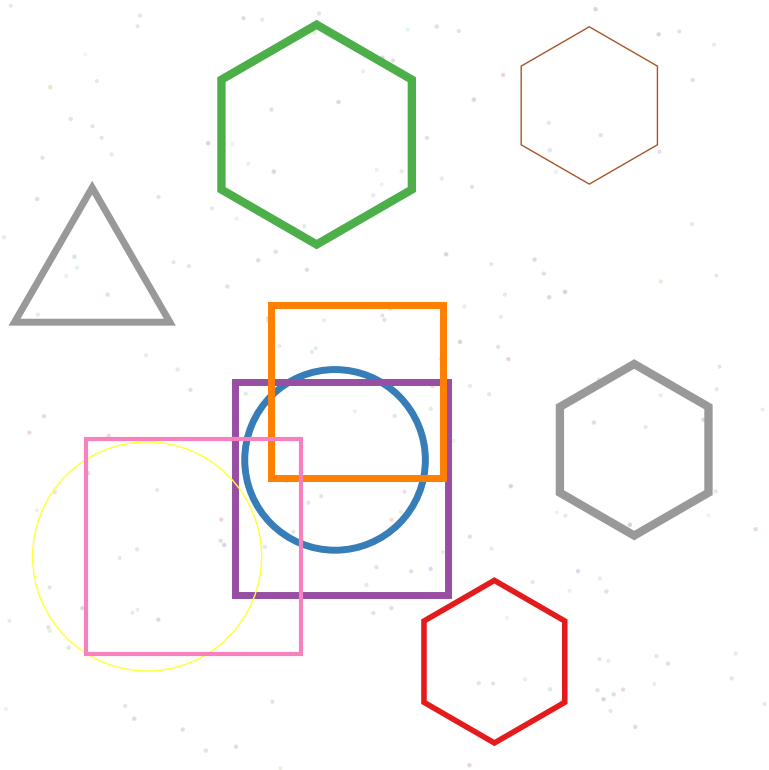[{"shape": "hexagon", "thickness": 2, "radius": 0.53, "center": [0.642, 0.141]}, {"shape": "circle", "thickness": 2.5, "radius": 0.59, "center": [0.435, 0.403]}, {"shape": "hexagon", "thickness": 3, "radius": 0.71, "center": [0.411, 0.825]}, {"shape": "square", "thickness": 2.5, "radius": 0.69, "center": [0.443, 0.366]}, {"shape": "square", "thickness": 2.5, "radius": 0.56, "center": [0.464, 0.492]}, {"shape": "circle", "thickness": 0.5, "radius": 0.74, "center": [0.191, 0.277]}, {"shape": "hexagon", "thickness": 0.5, "radius": 0.51, "center": [0.765, 0.863]}, {"shape": "square", "thickness": 1.5, "radius": 0.7, "center": [0.251, 0.29]}, {"shape": "triangle", "thickness": 2.5, "radius": 0.58, "center": [0.12, 0.64]}, {"shape": "hexagon", "thickness": 3, "radius": 0.56, "center": [0.824, 0.416]}]